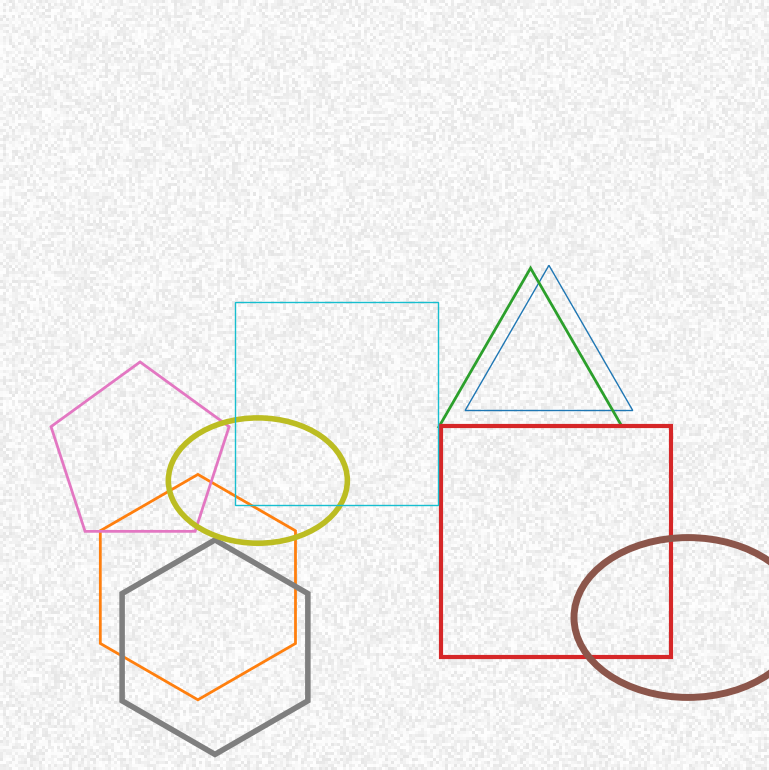[{"shape": "triangle", "thickness": 0.5, "radius": 0.63, "center": [0.713, 0.53]}, {"shape": "hexagon", "thickness": 1, "radius": 0.73, "center": [0.257, 0.238]}, {"shape": "triangle", "thickness": 1, "radius": 0.69, "center": [0.689, 0.515]}, {"shape": "square", "thickness": 1.5, "radius": 0.75, "center": [0.722, 0.296]}, {"shape": "oval", "thickness": 2.5, "radius": 0.74, "center": [0.894, 0.198]}, {"shape": "pentagon", "thickness": 1, "radius": 0.61, "center": [0.182, 0.408]}, {"shape": "hexagon", "thickness": 2, "radius": 0.7, "center": [0.279, 0.16]}, {"shape": "oval", "thickness": 2, "radius": 0.58, "center": [0.335, 0.376]}, {"shape": "square", "thickness": 0.5, "radius": 0.66, "center": [0.437, 0.476]}]